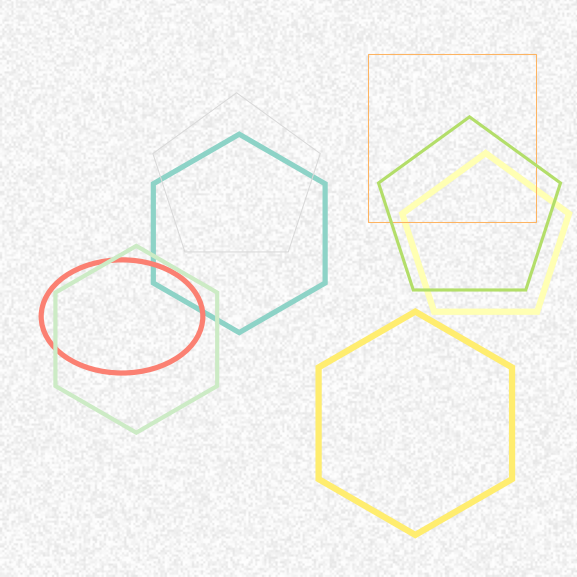[{"shape": "hexagon", "thickness": 2.5, "radius": 0.86, "center": [0.414, 0.595]}, {"shape": "pentagon", "thickness": 3, "radius": 0.76, "center": [0.841, 0.582]}, {"shape": "oval", "thickness": 2.5, "radius": 0.7, "center": [0.211, 0.451]}, {"shape": "square", "thickness": 0.5, "radius": 0.73, "center": [0.783, 0.76]}, {"shape": "pentagon", "thickness": 1.5, "radius": 0.83, "center": [0.813, 0.631]}, {"shape": "pentagon", "thickness": 0.5, "radius": 0.76, "center": [0.41, 0.686]}, {"shape": "hexagon", "thickness": 2, "radius": 0.81, "center": [0.236, 0.412]}, {"shape": "hexagon", "thickness": 3, "radius": 0.97, "center": [0.719, 0.266]}]